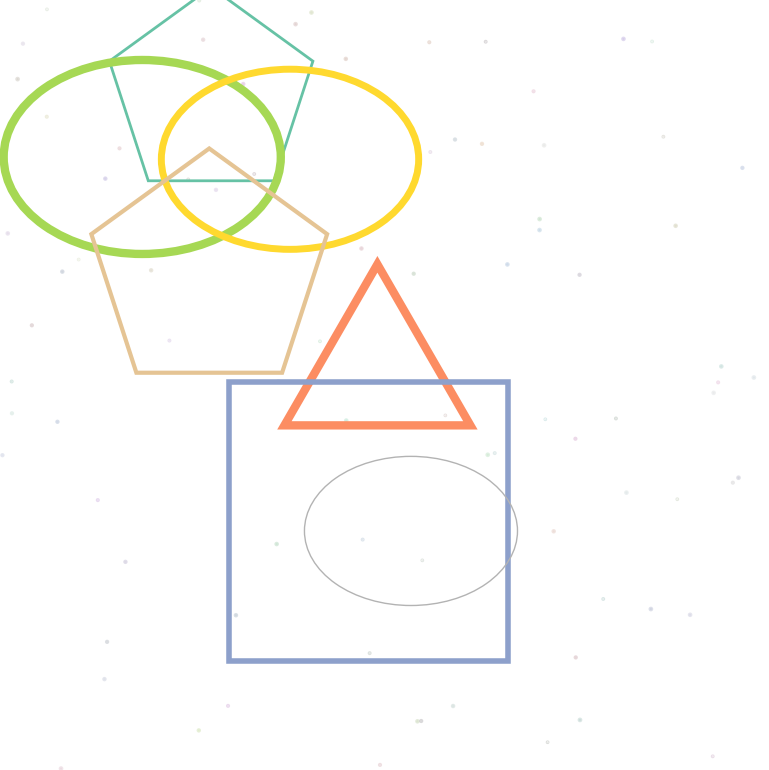[{"shape": "pentagon", "thickness": 1, "radius": 0.69, "center": [0.274, 0.878]}, {"shape": "triangle", "thickness": 3, "radius": 0.7, "center": [0.49, 0.517]}, {"shape": "square", "thickness": 2, "radius": 0.91, "center": [0.478, 0.323]}, {"shape": "oval", "thickness": 3, "radius": 0.9, "center": [0.185, 0.796]}, {"shape": "oval", "thickness": 2.5, "radius": 0.84, "center": [0.377, 0.793]}, {"shape": "pentagon", "thickness": 1.5, "radius": 0.8, "center": [0.272, 0.646]}, {"shape": "oval", "thickness": 0.5, "radius": 0.69, "center": [0.534, 0.31]}]